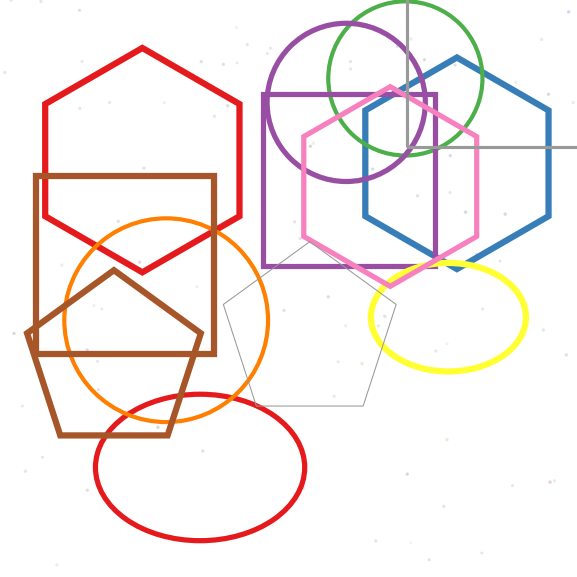[{"shape": "oval", "thickness": 2.5, "radius": 0.91, "center": [0.346, 0.19]}, {"shape": "hexagon", "thickness": 3, "radius": 0.97, "center": [0.246, 0.722]}, {"shape": "hexagon", "thickness": 3, "radius": 0.92, "center": [0.791, 0.716]}, {"shape": "circle", "thickness": 2, "radius": 0.67, "center": [0.702, 0.863]}, {"shape": "circle", "thickness": 2.5, "radius": 0.68, "center": [0.599, 0.822]}, {"shape": "square", "thickness": 2.5, "radius": 0.75, "center": [0.605, 0.687]}, {"shape": "circle", "thickness": 2, "radius": 0.88, "center": [0.288, 0.445]}, {"shape": "oval", "thickness": 3, "radius": 0.67, "center": [0.776, 0.45]}, {"shape": "square", "thickness": 3, "radius": 0.77, "center": [0.217, 0.54]}, {"shape": "pentagon", "thickness": 3, "radius": 0.79, "center": [0.197, 0.373]}, {"shape": "hexagon", "thickness": 2.5, "radius": 0.86, "center": [0.676, 0.676]}, {"shape": "square", "thickness": 1.5, "radius": 0.75, "center": [0.856, 0.895]}, {"shape": "pentagon", "thickness": 0.5, "radius": 0.79, "center": [0.536, 0.423]}]